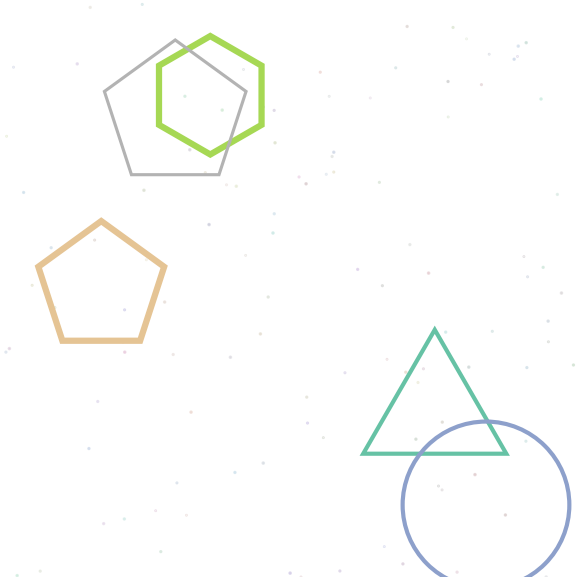[{"shape": "triangle", "thickness": 2, "radius": 0.72, "center": [0.753, 0.285]}, {"shape": "circle", "thickness": 2, "radius": 0.72, "center": [0.842, 0.125]}, {"shape": "hexagon", "thickness": 3, "radius": 0.51, "center": [0.364, 0.834]}, {"shape": "pentagon", "thickness": 3, "radius": 0.57, "center": [0.175, 0.502]}, {"shape": "pentagon", "thickness": 1.5, "radius": 0.64, "center": [0.303, 0.801]}]